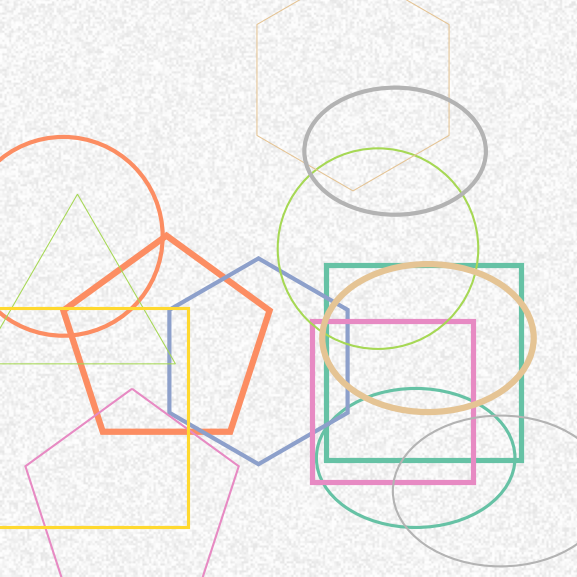[{"shape": "square", "thickness": 2.5, "radius": 0.84, "center": [0.733, 0.372]}, {"shape": "oval", "thickness": 1.5, "radius": 0.86, "center": [0.72, 0.206]}, {"shape": "circle", "thickness": 2, "radius": 0.86, "center": [0.11, 0.59]}, {"shape": "pentagon", "thickness": 3, "radius": 0.94, "center": [0.288, 0.403]}, {"shape": "hexagon", "thickness": 2, "radius": 0.89, "center": [0.448, 0.374]}, {"shape": "pentagon", "thickness": 1, "radius": 0.97, "center": [0.229, 0.132]}, {"shape": "square", "thickness": 2.5, "radius": 0.7, "center": [0.68, 0.304]}, {"shape": "circle", "thickness": 1, "radius": 0.87, "center": [0.655, 0.569]}, {"shape": "triangle", "thickness": 0.5, "radius": 0.98, "center": [0.134, 0.467]}, {"shape": "square", "thickness": 1.5, "radius": 0.95, "center": [0.136, 0.276]}, {"shape": "hexagon", "thickness": 0.5, "radius": 0.96, "center": [0.611, 0.861]}, {"shape": "oval", "thickness": 3, "radius": 0.92, "center": [0.741, 0.414]}, {"shape": "oval", "thickness": 2, "radius": 0.79, "center": [0.684, 0.737]}, {"shape": "oval", "thickness": 1, "radius": 0.93, "center": [0.867, 0.149]}]